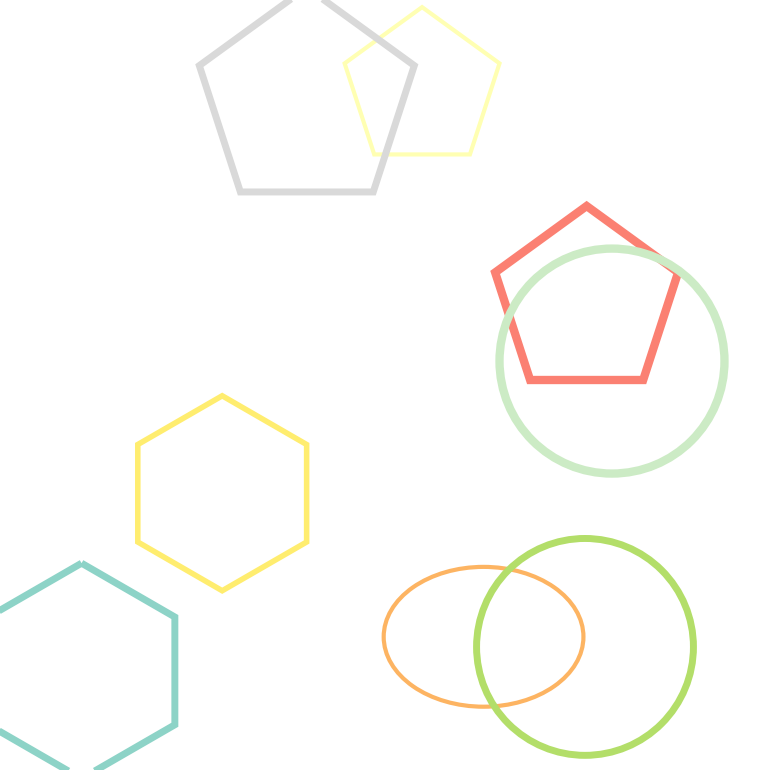[{"shape": "hexagon", "thickness": 2.5, "radius": 0.7, "center": [0.106, 0.129]}, {"shape": "pentagon", "thickness": 1.5, "radius": 0.53, "center": [0.548, 0.885]}, {"shape": "pentagon", "thickness": 3, "radius": 0.62, "center": [0.762, 0.608]}, {"shape": "oval", "thickness": 1.5, "radius": 0.65, "center": [0.628, 0.173]}, {"shape": "circle", "thickness": 2.5, "radius": 0.7, "center": [0.76, 0.16]}, {"shape": "pentagon", "thickness": 2.5, "radius": 0.73, "center": [0.398, 0.869]}, {"shape": "circle", "thickness": 3, "radius": 0.73, "center": [0.795, 0.531]}, {"shape": "hexagon", "thickness": 2, "radius": 0.63, "center": [0.289, 0.359]}]